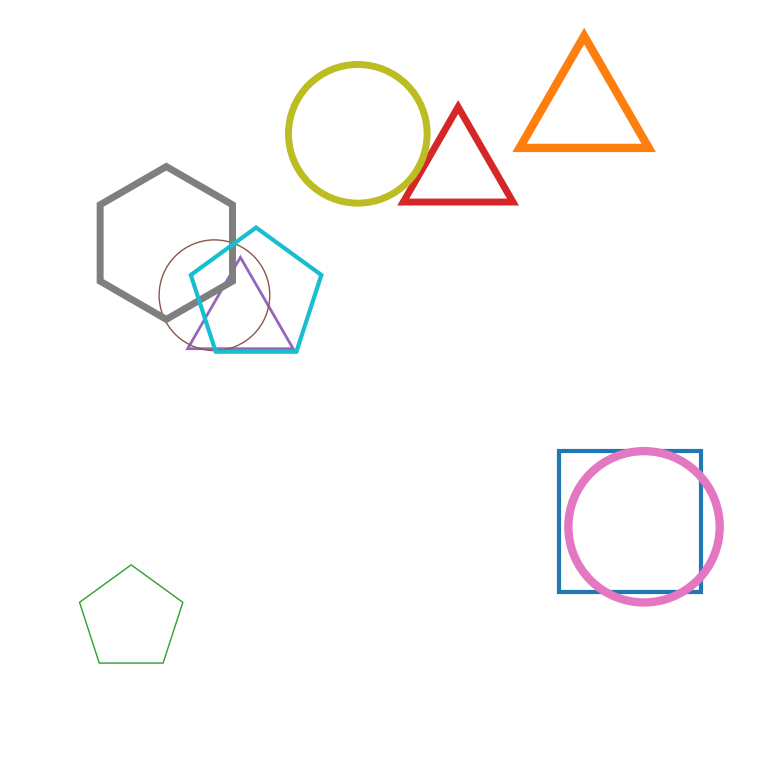[{"shape": "square", "thickness": 1.5, "radius": 0.46, "center": [0.818, 0.323]}, {"shape": "triangle", "thickness": 3, "radius": 0.48, "center": [0.759, 0.856]}, {"shape": "pentagon", "thickness": 0.5, "radius": 0.35, "center": [0.17, 0.196]}, {"shape": "triangle", "thickness": 2.5, "radius": 0.41, "center": [0.595, 0.779]}, {"shape": "triangle", "thickness": 1, "radius": 0.4, "center": [0.312, 0.587]}, {"shape": "circle", "thickness": 0.5, "radius": 0.36, "center": [0.279, 0.617]}, {"shape": "circle", "thickness": 3, "radius": 0.49, "center": [0.836, 0.316]}, {"shape": "hexagon", "thickness": 2.5, "radius": 0.5, "center": [0.216, 0.684]}, {"shape": "circle", "thickness": 2.5, "radius": 0.45, "center": [0.465, 0.826]}, {"shape": "pentagon", "thickness": 1.5, "radius": 0.45, "center": [0.333, 0.615]}]